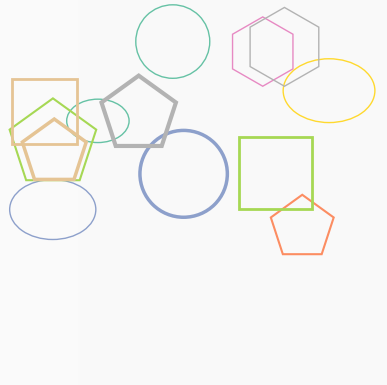[{"shape": "circle", "thickness": 1, "radius": 0.48, "center": [0.446, 0.892]}, {"shape": "oval", "thickness": 1, "radius": 0.4, "center": [0.253, 0.686]}, {"shape": "pentagon", "thickness": 1.5, "radius": 0.43, "center": [0.78, 0.409]}, {"shape": "oval", "thickness": 1, "radius": 0.56, "center": [0.136, 0.456]}, {"shape": "circle", "thickness": 2.5, "radius": 0.56, "center": [0.474, 0.548]}, {"shape": "hexagon", "thickness": 1, "radius": 0.45, "center": [0.678, 0.866]}, {"shape": "pentagon", "thickness": 1.5, "radius": 0.59, "center": [0.137, 0.627]}, {"shape": "square", "thickness": 2, "radius": 0.47, "center": [0.712, 0.551]}, {"shape": "oval", "thickness": 1, "radius": 0.59, "center": [0.849, 0.764]}, {"shape": "pentagon", "thickness": 2.5, "radius": 0.43, "center": [0.14, 0.604]}, {"shape": "square", "thickness": 2, "radius": 0.42, "center": [0.115, 0.711]}, {"shape": "hexagon", "thickness": 1, "radius": 0.51, "center": [0.734, 0.878]}, {"shape": "pentagon", "thickness": 3, "radius": 0.5, "center": [0.358, 0.703]}]